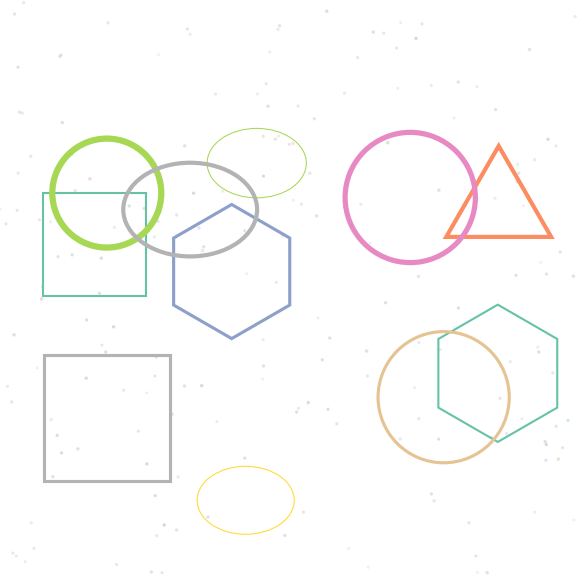[{"shape": "hexagon", "thickness": 1, "radius": 0.59, "center": [0.862, 0.353]}, {"shape": "square", "thickness": 1, "radius": 0.44, "center": [0.164, 0.576]}, {"shape": "triangle", "thickness": 2, "radius": 0.52, "center": [0.864, 0.641]}, {"shape": "hexagon", "thickness": 1.5, "radius": 0.58, "center": [0.401, 0.529]}, {"shape": "circle", "thickness": 2.5, "radius": 0.56, "center": [0.71, 0.657]}, {"shape": "oval", "thickness": 0.5, "radius": 0.43, "center": [0.445, 0.717]}, {"shape": "circle", "thickness": 3, "radius": 0.47, "center": [0.185, 0.665]}, {"shape": "oval", "thickness": 0.5, "radius": 0.42, "center": [0.425, 0.133]}, {"shape": "circle", "thickness": 1.5, "radius": 0.57, "center": [0.768, 0.311]}, {"shape": "square", "thickness": 1.5, "radius": 0.55, "center": [0.185, 0.275]}, {"shape": "oval", "thickness": 2, "radius": 0.58, "center": [0.329, 0.636]}]